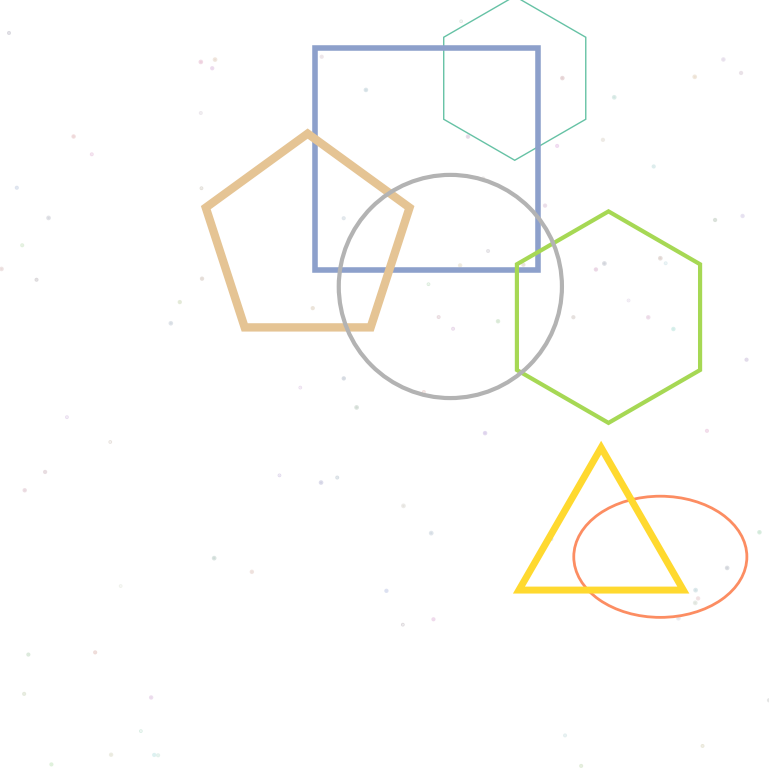[{"shape": "hexagon", "thickness": 0.5, "radius": 0.53, "center": [0.668, 0.898]}, {"shape": "oval", "thickness": 1, "radius": 0.56, "center": [0.858, 0.277]}, {"shape": "square", "thickness": 2, "radius": 0.72, "center": [0.554, 0.794]}, {"shape": "hexagon", "thickness": 1.5, "radius": 0.69, "center": [0.79, 0.588]}, {"shape": "triangle", "thickness": 2.5, "radius": 0.62, "center": [0.781, 0.295]}, {"shape": "pentagon", "thickness": 3, "radius": 0.7, "center": [0.4, 0.687]}, {"shape": "circle", "thickness": 1.5, "radius": 0.72, "center": [0.585, 0.628]}]